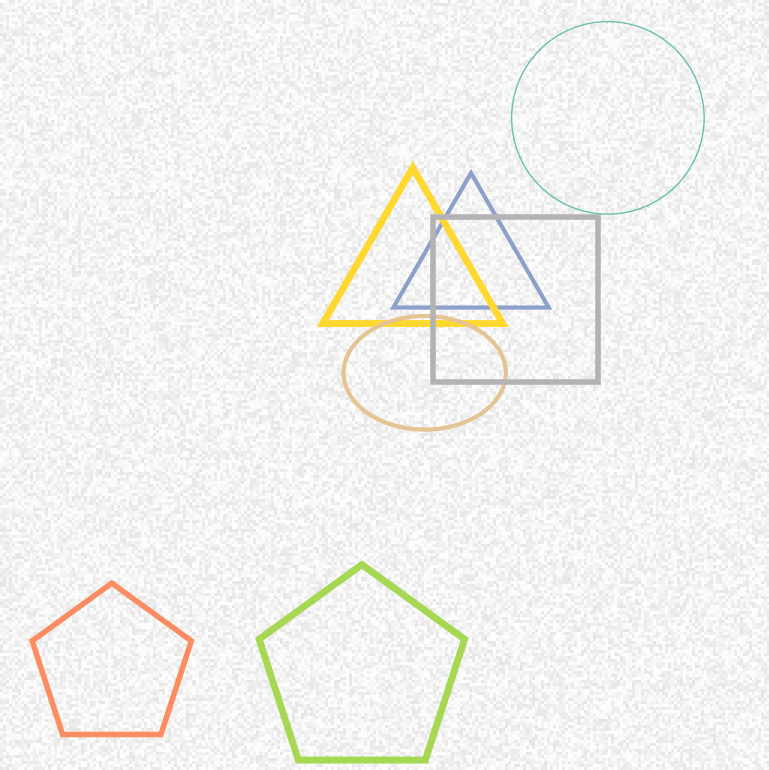[{"shape": "circle", "thickness": 0.5, "radius": 0.63, "center": [0.789, 0.847]}, {"shape": "pentagon", "thickness": 2, "radius": 0.54, "center": [0.145, 0.134]}, {"shape": "triangle", "thickness": 1.5, "radius": 0.58, "center": [0.612, 0.659]}, {"shape": "pentagon", "thickness": 2.5, "radius": 0.7, "center": [0.47, 0.126]}, {"shape": "triangle", "thickness": 2.5, "radius": 0.67, "center": [0.536, 0.647]}, {"shape": "oval", "thickness": 1.5, "radius": 0.53, "center": [0.552, 0.516]}, {"shape": "square", "thickness": 2, "radius": 0.54, "center": [0.669, 0.611]}]